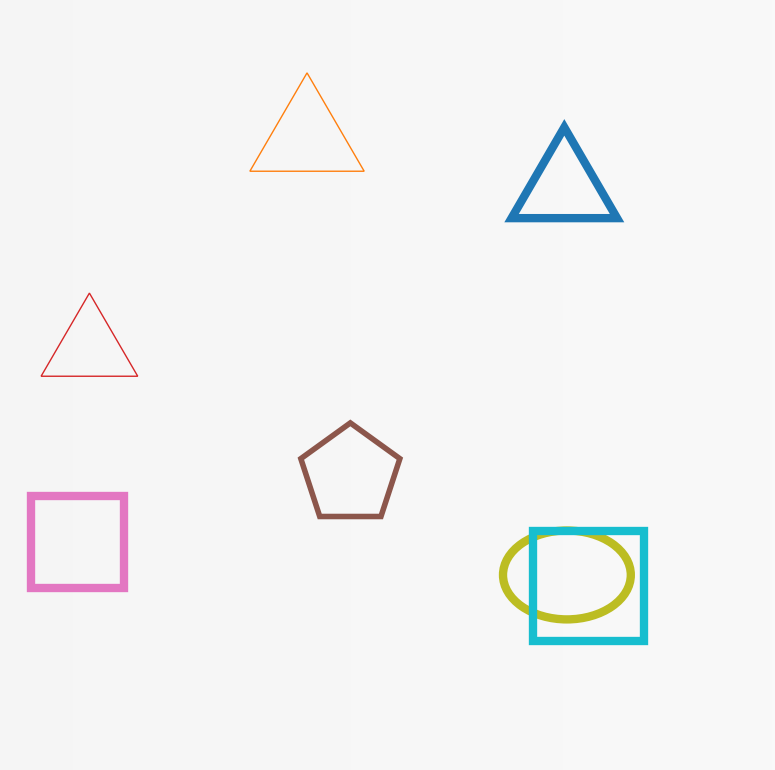[{"shape": "triangle", "thickness": 3, "radius": 0.39, "center": [0.728, 0.756]}, {"shape": "triangle", "thickness": 0.5, "radius": 0.43, "center": [0.396, 0.82]}, {"shape": "triangle", "thickness": 0.5, "radius": 0.36, "center": [0.115, 0.547]}, {"shape": "pentagon", "thickness": 2, "radius": 0.34, "center": [0.452, 0.384]}, {"shape": "square", "thickness": 3, "radius": 0.3, "center": [0.101, 0.296]}, {"shape": "oval", "thickness": 3, "radius": 0.41, "center": [0.731, 0.253]}, {"shape": "square", "thickness": 3, "radius": 0.36, "center": [0.759, 0.239]}]